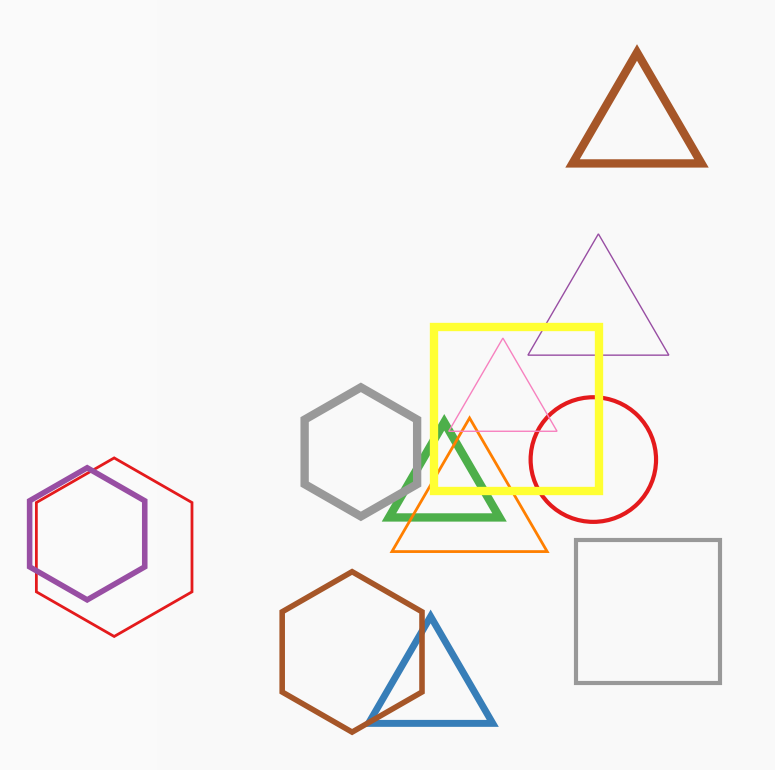[{"shape": "hexagon", "thickness": 1, "radius": 0.58, "center": [0.147, 0.289]}, {"shape": "circle", "thickness": 1.5, "radius": 0.4, "center": [0.766, 0.403]}, {"shape": "triangle", "thickness": 2.5, "radius": 0.46, "center": [0.556, 0.107]}, {"shape": "triangle", "thickness": 3, "radius": 0.41, "center": [0.573, 0.369]}, {"shape": "hexagon", "thickness": 2, "radius": 0.43, "center": [0.112, 0.307]}, {"shape": "triangle", "thickness": 0.5, "radius": 0.53, "center": [0.772, 0.591]}, {"shape": "triangle", "thickness": 1, "radius": 0.58, "center": [0.606, 0.341]}, {"shape": "square", "thickness": 3, "radius": 0.53, "center": [0.666, 0.469]}, {"shape": "hexagon", "thickness": 2, "radius": 0.52, "center": [0.454, 0.153]}, {"shape": "triangle", "thickness": 3, "radius": 0.48, "center": [0.822, 0.836]}, {"shape": "triangle", "thickness": 0.5, "radius": 0.4, "center": [0.649, 0.48]}, {"shape": "square", "thickness": 1.5, "radius": 0.47, "center": [0.836, 0.206]}, {"shape": "hexagon", "thickness": 3, "radius": 0.42, "center": [0.466, 0.413]}]